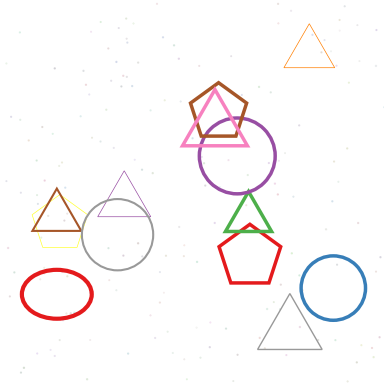[{"shape": "oval", "thickness": 3, "radius": 0.45, "center": [0.148, 0.236]}, {"shape": "pentagon", "thickness": 2.5, "radius": 0.42, "center": [0.649, 0.333]}, {"shape": "circle", "thickness": 2.5, "radius": 0.42, "center": [0.866, 0.252]}, {"shape": "triangle", "thickness": 2.5, "radius": 0.35, "center": [0.646, 0.433]}, {"shape": "circle", "thickness": 2.5, "radius": 0.49, "center": [0.616, 0.595]}, {"shape": "triangle", "thickness": 0.5, "radius": 0.4, "center": [0.323, 0.477]}, {"shape": "triangle", "thickness": 0.5, "radius": 0.38, "center": [0.803, 0.862]}, {"shape": "pentagon", "thickness": 0.5, "radius": 0.38, "center": [0.156, 0.419]}, {"shape": "pentagon", "thickness": 2.5, "radius": 0.38, "center": [0.568, 0.708]}, {"shape": "triangle", "thickness": 1.5, "radius": 0.37, "center": [0.148, 0.437]}, {"shape": "triangle", "thickness": 2.5, "radius": 0.49, "center": [0.558, 0.67]}, {"shape": "triangle", "thickness": 1, "radius": 0.48, "center": [0.753, 0.141]}, {"shape": "circle", "thickness": 1.5, "radius": 0.46, "center": [0.305, 0.39]}]